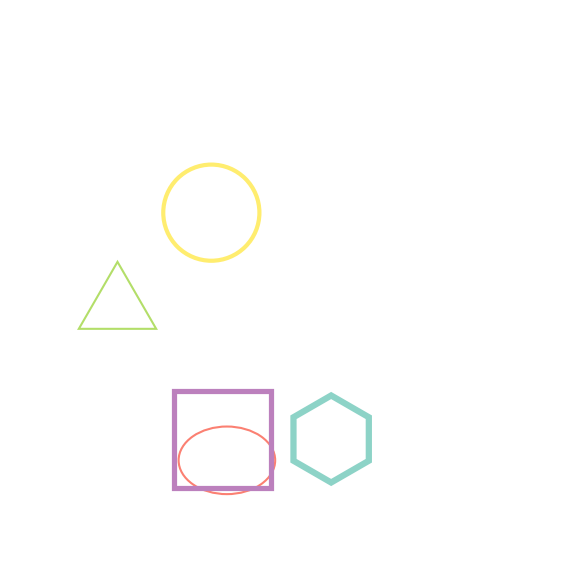[{"shape": "hexagon", "thickness": 3, "radius": 0.38, "center": [0.573, 0.239]}, {"shape": "oval", "thickness": 1, "radius": 0.42, "center": [0.393, 0.202]}, {"shape": "triangle", "thickness": 1, "radius": 0.39, "center": [0.203, 0.468]}, {"shape": "square", "thickness": 2.5, "radius": 0.42, "center": [0.385, 0.238]}, {"shape": "circle", "thickness": 2, "radius": 0.42, "center": [0.366, 0.631]}]